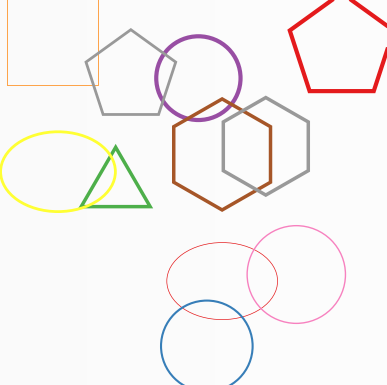[{"shape": "pentagon", "thickness": 3, "radius": 0.7, "center": [0.882, 0.877]}, {"shape": "oval", "thickness": 0.5, "radius": 0.71, "center": [0.573, 0.27]}, {"shape": "circle", "thickness": 1.5, "radius": 0.59, "center": [0.534, 0.101]}, {"shape": "triangle", "thickness": 2.5, "radius": 0.51, "center": [0.299, 0.515]}, {"shape": "circle", "thickness": 3, "radius": 0.54, "center": [0.512, 0.797]}, {"shape": "square", "thickness": 0.5, "radius": 0.59, "center": [0.136, 0.896]}, {"shape": "oval", "thickness": 2, "radius": 0.74, "center": [0.15, 0.554]}, {"shape": "hexagon", "thickness": 2.5, "radius": 0.72, "center": [0.573, 0.599]}, {"shape": "circle", "thickness": 1, "radius": 0.63, "center": [0.765, 0.287]}, {"shape": "hexagon", "thickness": 2.5, "radius": 0.63, "center": [0.686, 0.62]}, {"shape": "pentagon", "thickness": 2, "radius": 0.61, "center": [0.338, 0.801]}]